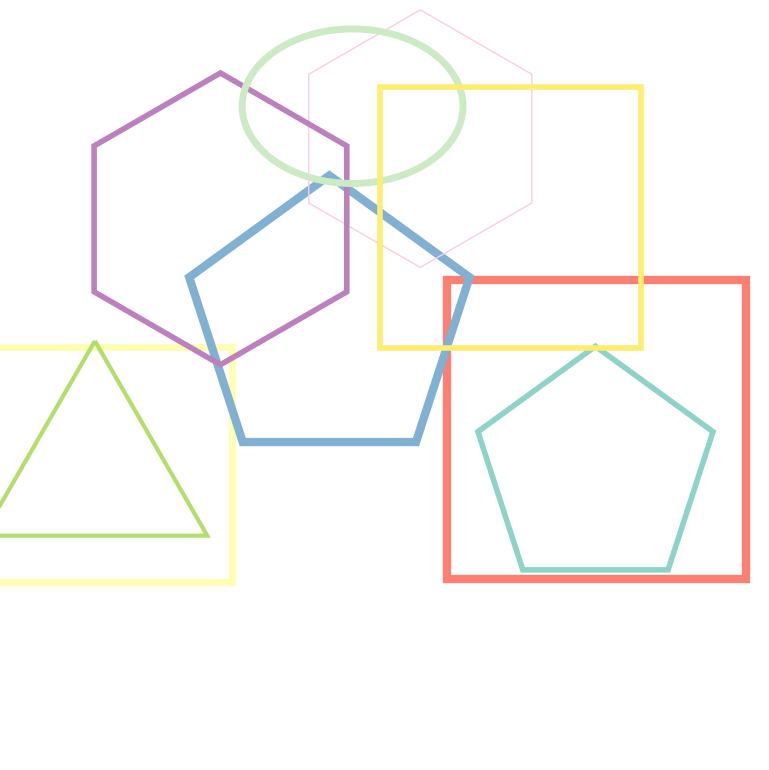[{"shape": "pentagon", "thickness": 2, "radius": 0.8, "center": [0.773, 0.39]}, {"shape": "square", "thickness": 2.5, "radius": 0.76, "center": [0.148, 0.396]}, {"shape": "square", "thickness": 3, "radius": 0.97, "center": [0.775, 0.442]}, {"shape": "pentagon", "thickness": 3, "radius": 0.96, "center": [0.428, 0.581]}, {"shape": "triangle", "thickness": 1.5, "radius": 0.84, "center": [0.123, 0.389]}, {"shape": "hexagon", "thickness": 0.5, "radius": 0.84, "center": [0.546, 0.82]}, {"shape": "hexagon", "thickness": 2, "radius": 0.95, "center": [0.286, 0.716]}, {"shape": "oval", "thickness": 2.5, "radius": 0.72, "center": [0.458, 0.862]}, {"shape": "square", "thickness": 2, "radius": 0.85, "center": [0.663, 0.718]}]